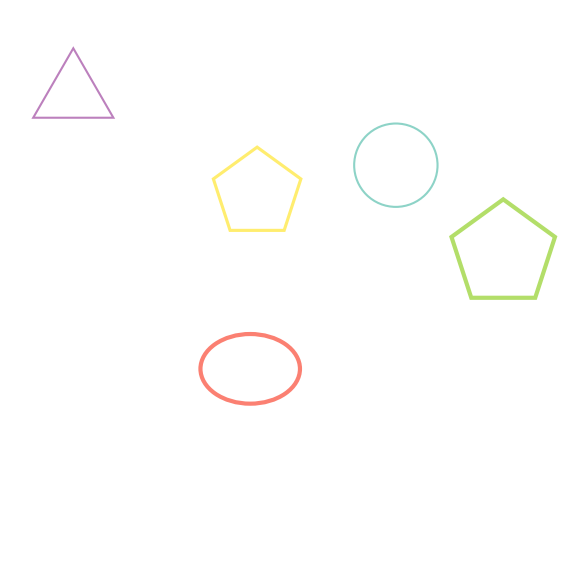[{"shape": "circle", "thickness": 1, "radius": 0.36, "center": [0.685, 0.713]}, {"shape": "oval", "thickness": 2, "radius": 0.43, "center": [0.433, 0.36]}, {"shape": "pentagon", "thickness": 2, "radius": 0.47, "center": [0.871, 0.56]}, {"shape": "triangle", "thickness": 1, "radius": 0.4, "center": [0.127, 0.835]}, {"shape": "pentagon", "thickness": 1.5, "radius": 0.4, "center": [0.445, 0.665]}]